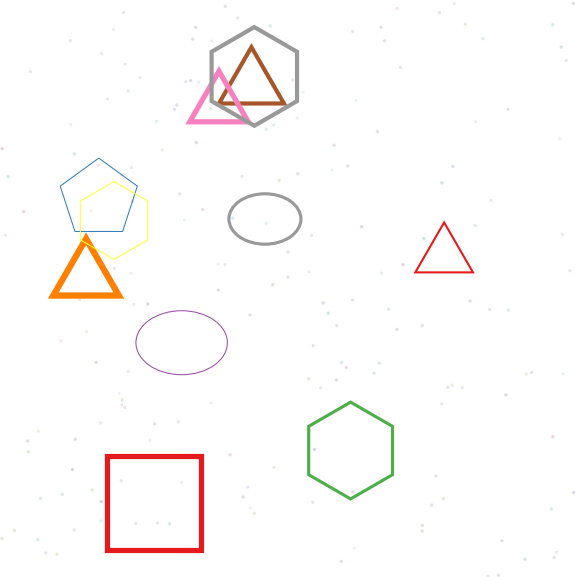[{"shape": "square", "thickness": 2.5, "radius": 0.41, "center": [0.267, 0.128]}, {"shape": "triangle", "thickness": 1, "radius": 0.29, "center": [0.769, 0.556]}, {"shape": "pentagon", "thickness": 0.5, "radius": 0.35, "center": [0.171, 0.655]}, {"shape": "hexagon", "thickness": 1.5, "radius": 0.42, "center": [0.607, 0.219]}, {"shape": "oval", "thickness": 0.5, "radius": 0.4, "center": [0.315, 0.406]}, {"shape": "triangle", "thickness": 3, "radius": 0.33, "center": [0.149, 0.52]}, {"shape": "hexagon", "thickness": 0.5, "radius": 0.34, "center": [0.197, 0.617]}, {"shape": "triangle", "thickness": 2, "radius": 0.33, "center": [0.435, 0.852]}, {"shape": "triangle", "thickness": 2.5, "radius": 0.29, "center": [0.379, 0.817]}, {"shape": "oval", "thickness": 1.5, "radius": 0.31, "center": [0.459, 0.62]}, {"shape": "hexagon", "thickness": 2, "radius": 0.43, "center": [0.44, 0.867]}]